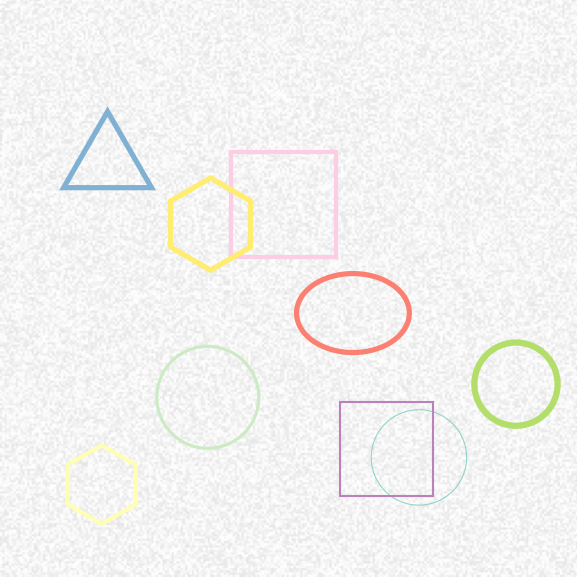[{"shape": "circle", "thickness": 0.5, "radius": 0.41, "center": [0.725, 0.207]}, {"shape": "hexagon", "thickness": 2, "radius": 0.34, "center": [0.176, 0.16]}, {"shape": "oval", "thickness": 2.5, "radius": 0.49, "center": [0.611, 0.457]}, {"shape": "triangle", "thickness": 2.5, "radius": 0.44, "center": [0.186, 0.718]}, {"shape": "circle", "thickness": 3, "radius": 0.36, "center": [0.893, 0.334]}, {"shape": "square", "thickness": 2, "radius": 0.46, "center": [0.491, 0.646]}, {"shape": "square", "thickness": 1, "radius": 0.4, "center": [0.67, 0.221]}, {"shape": "circle", "thickness": 1.5, "radius": 0.44, "center": [0.36, 0.311]}, {"shape": "hexagon", "thickness": 2.5, "radius": 0.4, "center": [0.365, 0.611]}]